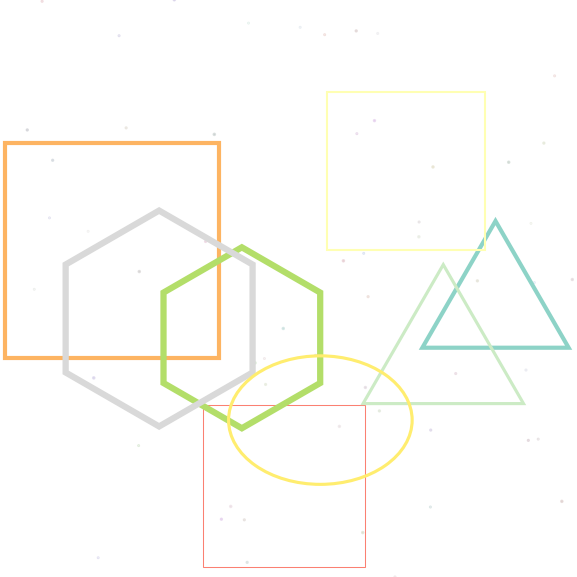[{"shape": "triangle", "thickness": 2, "radius": 0.73, "center": [0.858, 0.47]}, {"shape": "square", "thickness": 1, "radius": 0.68, "center": [0.703, 0.703]}, {"shape": "square", "thickness": 0.5, "radius": 0.7, "center": [0.492, 0.158]}, {"shape": "square", "thickness": 2, "radius": 0.93, "center": [0.194, 0.565]}, {"shape": "hexagon", "thickness": 3, "radius": 0.78, "center": [0.419, 0.414]}, {"shape": "hexagon", "thickness": 3, "radius": 0.93, "center": [0.276, 0.448]}, {"shape": "triangle", "thickness": 1.5, "radius": 0.8, "center": [0.768, 0.38]}, {"shape": "oval", "thickness": 1.5, "radius": 0.79, "center": [0.555, 0.272]}]